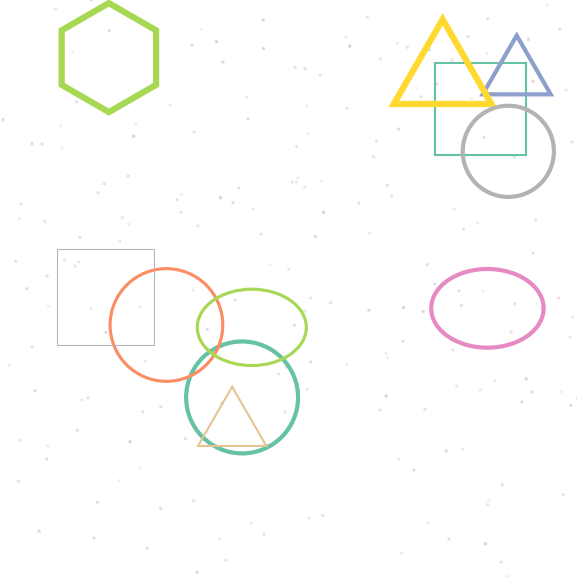[{"shape": "circle", "thickness": 2, "radius": 0.48, "center": [0.419, 0.311]}, {"shape": "square", "thickness": 1, "radius": 0.4, "center": [0.832, 0.811]}, {"shape": "circle", "thickness": 1.5, "radius": 0.49, "center": [0.288, 0.436]}, {"shape": "triangle", "thickness": 2, "radius": 0.34, "center": [0.895, 0.87]}, {"shape": "oval", "thickness": 2, "radius": 0.49, "center": [0.844, 0.465]}, {"shape": "hexagon", "thickness": 3, "radius": 0.47, "center": [0.189, 0.899]}, {"shape": "oval", "thickness": 1.5, "radius": 0.47, "center": [0.436, 0.432]}, {"shape": "triangle", "thickness": 3, "radius": 0.49, "center": [0.766, 0.868]}, {"shape": "triangle", "thickness": 1, "radius": 0.34, "center": [0.402, 0.261]}, {"shape": "square", "thickness": 0.5, "radius": 0.42, "center": [0.183, 0.485]}, {"shape": "circle", "thickness": 2, "radius": 0.39, "center": [0.88, 0.737]}]